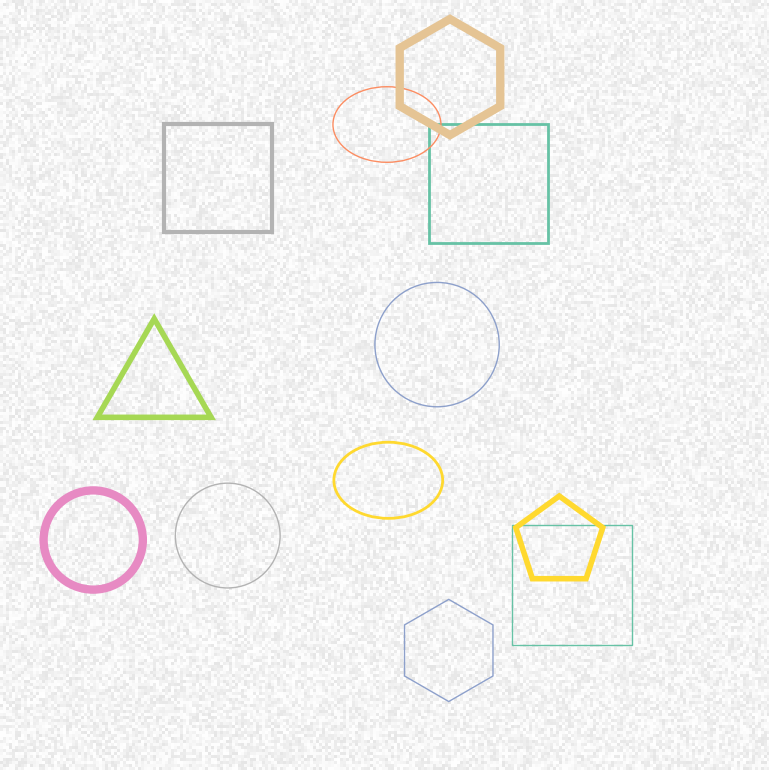[{"shape": "square", "thickness": 1, "radius": 0.39, "center": [0.635, 0.762]}, {"shape": "square", "thickness": 0.5, "radius": 0.39, "center": [0.742, 0.241]}, {"shape": "oval", "thickness": 0.5, "radius": 0.35, "center": [0.503, 0.838]}, {"shape": "hexagon", "thickness": 0.5, "radius": 0.33, "center": [0.583, 0.155]}, {"shape": "circle", "thickness": 0.5, "radius": 0.4, "center": [0.568, 0.552]}, {"shape": "circle", "thickness": 3, "radius": 0.32, "center": [0.121, 0.299]}, {"shape": "triangle", "thickness": 2, "radius": 0.43, "center": [0.2, 0.501]}, {"shape": "pentagon", "thickness": 2, "radius": 0.3, "center": [0.726, 0.296]}, {"shape": "oval", "thickness": 1, "radius": 0.35, "center": [0.504, 0.376]}, {"shape": "hexagon", "thickness": 3, "radius": 0.38, "center": [0.584, 0.9]}, {"shape": "circle", "thickness": 0.5, "radius": 0.34, "center": [0.296, 0.304]}, {"shape": "square", "thickness": 1.5, "radius": 0.35, "center": [0.283, 0.769]}]